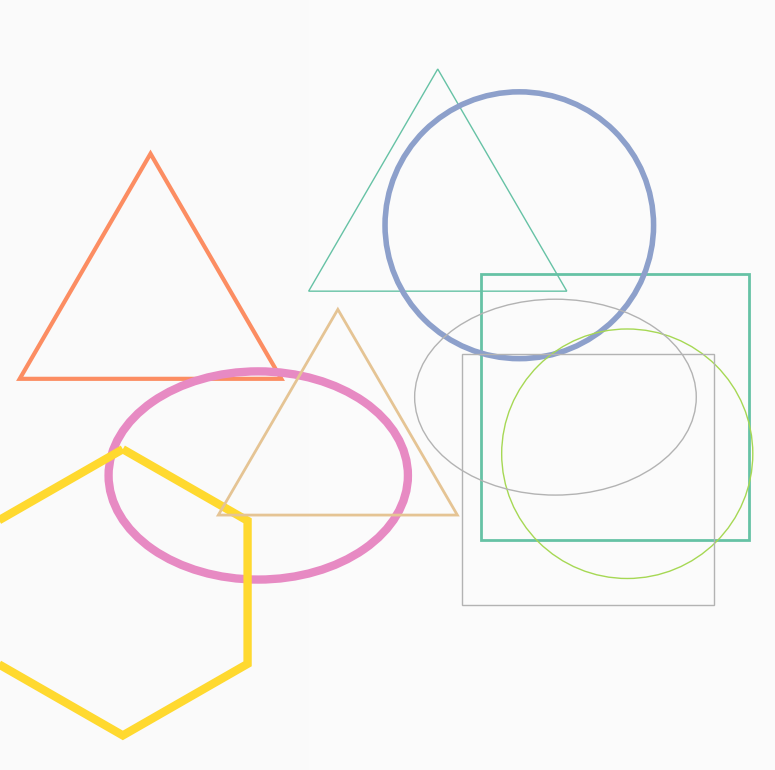[{"shape": "triangle", "thickness": 0.5, "radius": 0.96, "center": [0.565, 0.718]}, {"shape": "square", "thickness": 1, "radius": 0.86, "center": [0.794, 0.472]}, {"shape": "triangle", "thickness": 1.5, "radius": 0.97, "center": [0.194, 0.605]}, {"shape": "circle", "thickness": 2, "radius": 0.87, "center": [0.67, 0.707]}, {"shape": "oval", "thickness": 3, "radius": 0.97, "center": [0.333, 0.383]}, {"shape": "circle", "thickness": 0.5, "radius": 0.81, "center": [0.809, 0.411]}, {"shape": "hexagon", "thickness": 3, "radius": 0.93, "center": [0.158, 0.231]}, {"shape": "triangle", "thickness": 1, "radius": 0.89, "center": [0.436, 0.42]}, {"shape": "square", "thickness": 0.5, "radius": 0.81, "center": [0.759, 0.377]}, {"shape": "oval", "thickness": 0.5, "radius": 0.91, "center": [0.717, 0.484]}]